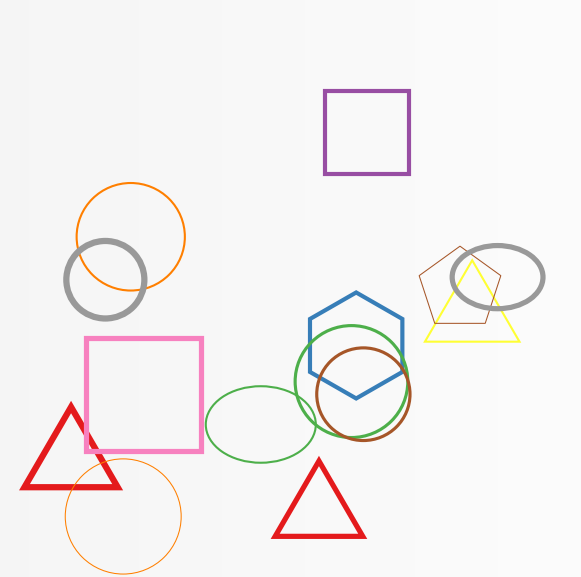[{"shape": "triangle", "thickness": 3, "radius": 0.46, "center": [0.122, 0.202]}, {"shape": "triangle", "thickness": 2.5, "radius": 0.43, "center": [0.549, 0.114]}, {"shape": "hexagon", "thickness": 2, "radius": 0.46, "center": [0.613, 0.401]}, {"shape": "circle", "thickness": 1.5, "radius": 0.48, "center": [0.605, 0.338]}, {"shape": "oval", "thickness": 1, "radius": 0.47, "center": [0.449, 0.264]}, {"shape": "square", "thickness": 2, "radius": 0.36, "center": [0.632, 0.77]}, {"shape": "circle", "thickness": 0.5, "radius": 0.5, "center": [0.212, 0.105]}, {"shape": "circle", "thickness": 1, "radius": 0.47, "center": [0.225, 0.589]}, {"shape": "triangle", "thickness": 1, "radius": 0.47, "center": [0.812, 0.454]}, {"shape": "circle", "thickness": 1.5, "radius": 0.4, "center": [0.625, 0.317]}, {"shape": "pentagon", "thickness": 0.5, "radius": 0.37, "center": [0.791, 0.499]}, {"shape": "square", "thickness": 2.5, "radius": 0.49, "center": [0.247, 0.316]}, {"shape": "circle", "thickness": 3, "radius": 0.34, "center": [0.181, 0.515]}, {"shape": "oval", "thickness": 2.5, "radius": 0.39, "center": [0.856, 0.519]}]